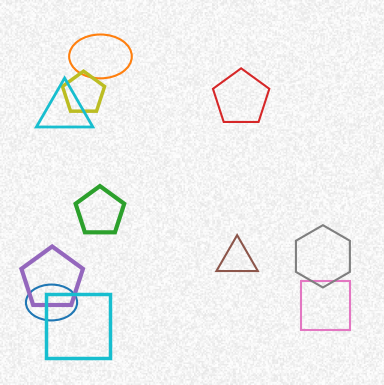[{"shape": "oval", "thickness": 1.5, "radius": 0.33, "center": [0.134, 0.214]}, {"shape": "oval", "thickness": 1.5, "radius": 0.41, "center": [0.261, 0.853]}, {"shape": "pentagon", "thickness": 3, "radius": 0.33, "center": [0.26, 0.45]}, {"shape": "pentagon", "thickness": 1.5, "radius": 0.39, "center": [0.626, 0.746]}, {"shape": "pentagon", "thickness": 3, "radius": 0.42, "center": [0.136, 0.276]}, {"shape": "triangle", "thickness": 1.5, "radius": 0.31, "center": [0.616, 0.327]}, {"shape": "square", "thickness": 1.5, "radius": 0.32, "center": [0.845, 0.207]}, {"shape": "hexagon", "thickness": 1.5, "radius": 0.4, "center": [0.839, 0.334]}, {"shape": "pentagon", "thickness": 2.5, "radius": 0.29, "center": [0.217, 0.758]}, {"shape": "square", "thickness": 2.5, "radius": 0.42, "center": [0.202, 0.154]}, {"shape": "triangle", "thickness": 2, "radius": 0.42, "center": [0.168, 0.713]}]